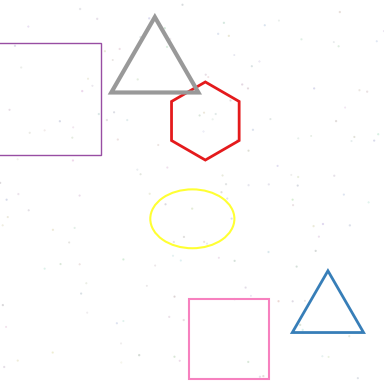[{"shape": "hexagon", "thickness": 2, "radius": 0.51, "center": [0.533, 0.686]}, {"shape": "triangle", "thickness": 2, "radius": 0.53, "center": [0.852, 0.19]}, {"shape": "square", "thickness": 1, "radius": 0.72, "center": [0.117, 0.743]}, {"shape": "oval", "thickness": 1.5, "radius": 0.55, "center": [0.5, 0.432]}, {"shape": "square", "thickness": 1.5, "radius": 0.52, "center": [0.594, 0.119]}, {"shape": "triangle", "thickness": 3, "radius": 0.65, "center": [0.402, 0.825]}]